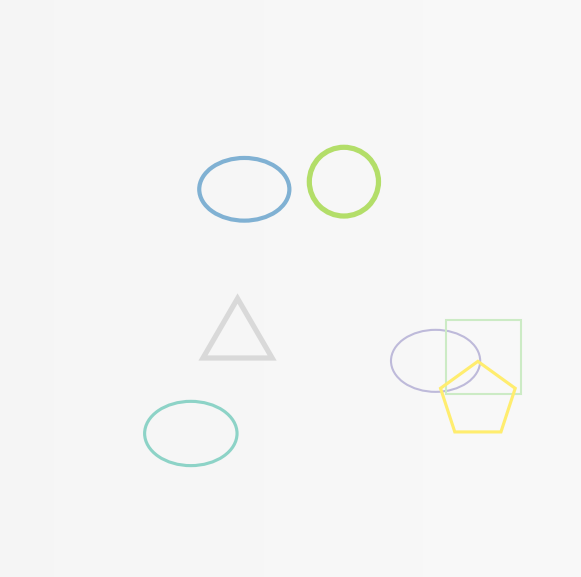[{"shape": "oval", "thickness": 1.5, "radius": 0.4, "center": [0.328, 0.249]}, {"shape": "oval", "thickness": 1, "radius": 0.38, "center": [0.749, 0.374]}, {"shape": "oval", "thickness": 2, "radius": 0.39, "center": [0.42, 0.671]}, {"shape": "circle", "thickness": 2.5, "radius": 0.3, "center": [0.592, 0.685]}, {"shape": "triangle", "thickness": 2.5, "radius": 0.34, "center": [0.409, 0.414]}, {"shape": "square", "thickness": 1, "radius": 0.32, "center": [0.832, 0.381]}, {"shape": "pentagon", "thickness": 1.5, "radius": 0.34, "center": [0.822, 0.306]}]